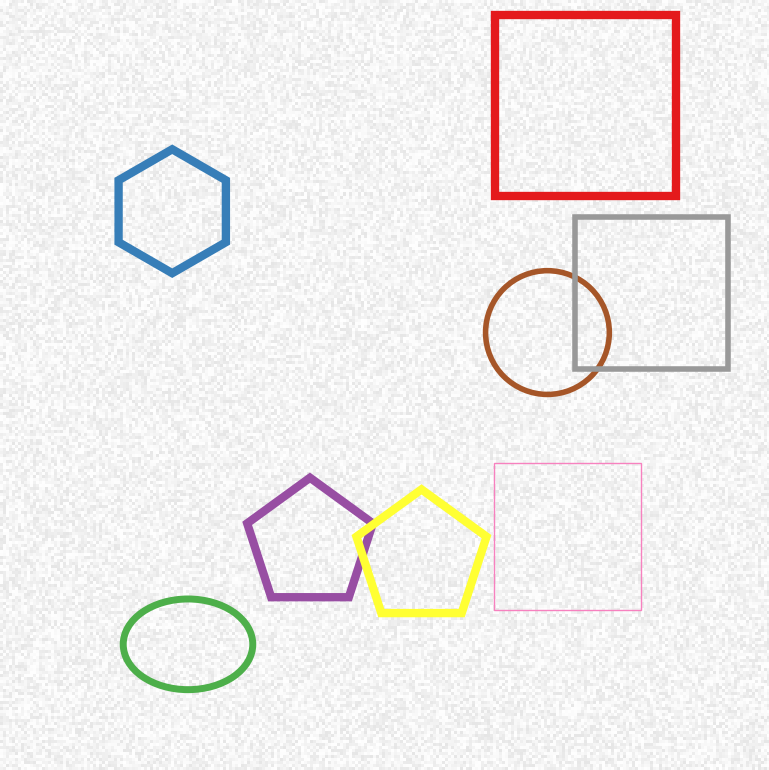[{"shape": "square", "thickness": 3, "radius": 0.59, "center": [0.761, 0.863]}, {"shape": "hexagon", "thickness": 3, "radius": 0.4, "center": [0.224, 0.726]}, {"shape": "oval", "thickness": 2.5, "radius": 0.42, "center": [0.244, 0.163]}, {"shape": "pentagon", "thickness": 3, "radius": 0.43, "center": [0.403, 0.294]}, {"shape": "pentagon", "thickness": 3, "radius": 0.44, "center": [0.547, 0.276]}, {"shape": "circle", "thickness": 2, "radius": 0.4, "center": [0.711, 0.568]}, {"shape": "square", "thickness": 0.5, "radius": 0.48, "center": [0.737, 0.303]}, {"shape": "square", "thickness": 2, "radius": 0.49, "center": [0.846, 0.619]}]